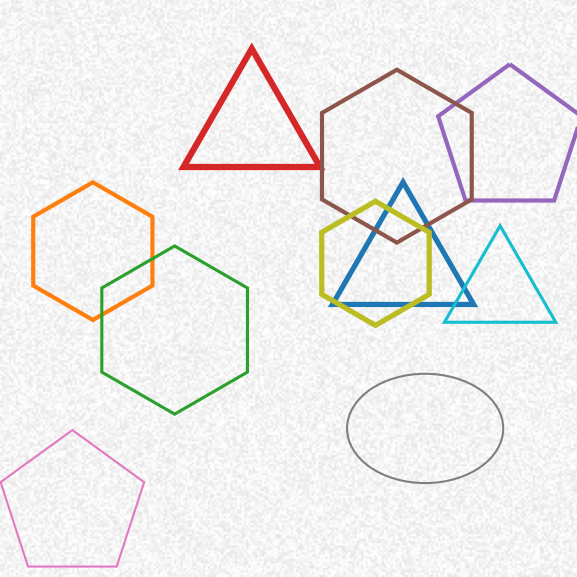[{"shape": "triangle", "thickness": 2.5, "radius": 0.71, "center": [0.698, 0.543]}, {"shape": "hexagon", "thickness": 2, "radius": 0.6, "center": [0.161, 0.564]}, {"shape": "hexagon", "thickness": 1.5, "radius": 0.73, "center": [0.302, 0.428]}, {"shape": "triangle", "thickness": 3, "radius": 0.68, "center": [0.436, 0.778]}, {"shape": "pentagon", "thickness": 2, "radius": 0.65, "center": [0.883, 0.758]}, {"shape": "hexagon", "thickness": 2, "radius": 0.75, "center": [0.687, 0.729]}, {"shape": "pentagon", "thickness": 1, "radius": 0.65, "center": [0.125, 0.124]}, {"shape": "oval", "thickness": 1, "radius": 0.68, "center": [0.736, 0.257]}, {"shape": "hexagon", "thickness": 2.5, "radius": 0.54, "center": [0.65, 0.543]}, {"shape": "triangle", "thickness": 1.5, "radius": 0.56, "center": [0.866, 0.497]}]